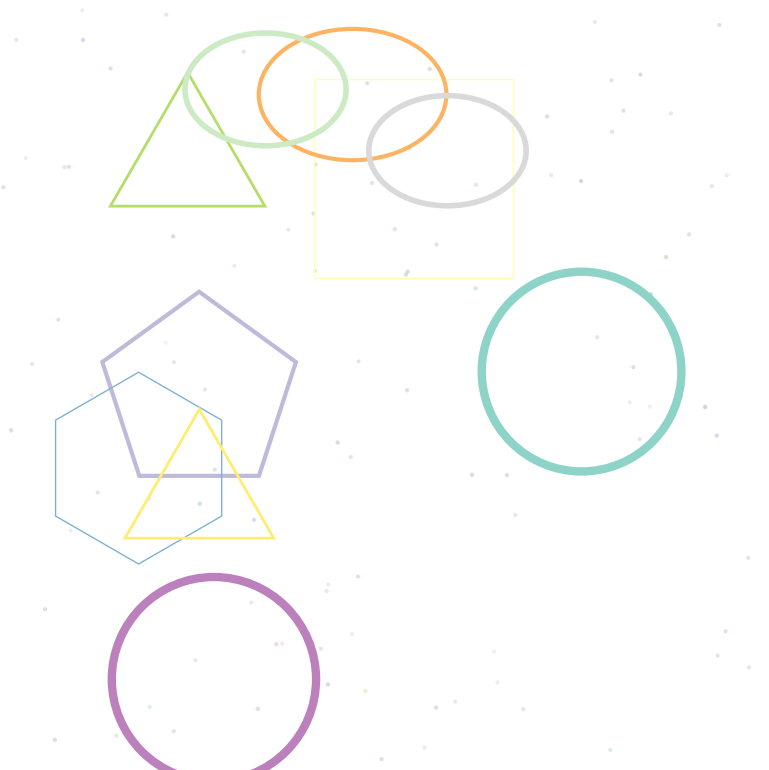[{"shape": "circle", "thickness": 3, "radius": 0.65, "center": [0.755, 0.517]}, {"shape": "square", "thickness": 0.5, "radius": 0.65, "center": [0.537, 0.768]}, {"shape": "pentagon", "thickness": 1.5, "radius": 0.66, "center": [0.259, 0.489]}, {"shape": "hexagon", "thickness": 0.5, "radius": 0.62, "center": [0.18, 0.392]}, {"shape": "oval", "thickness": 1.5, "radius": 0.61, "center": [0.458, 0.877]}, {"shape": "triangle", "thickness": 1, "radius": 0.58, "center": [0.244, 0.79]}, {"shape": "oval", "thickness": 2, "radius": 0.51, "center": [0.581, 0.804]}, {"shape": "circle", "thickness": 3, "radius": 0.66, "center": [0.278, 0.118]}, {"shape": "oval", "thickness": 2, "radius": 0.52, "center": [0.345, 0.884]}, {"shape": "triangle", "thickness": 1, "radius": 0.56, "center": [0.259, 0.357]}]